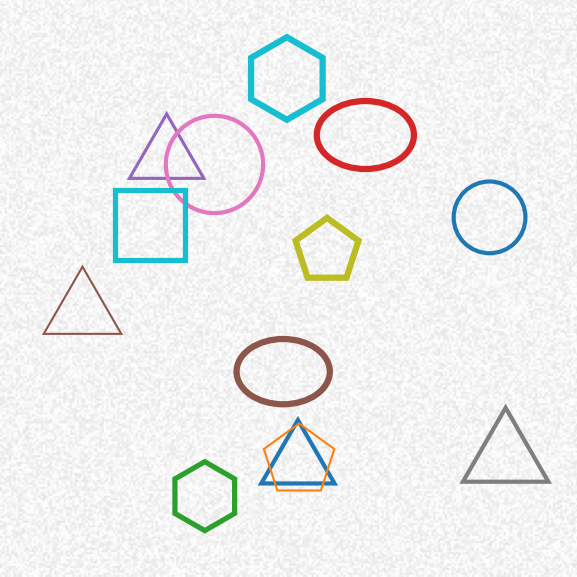[{"shape": "triangle", "thickness": 2, "radius": 0.37, "center": [0.516, 0.199]}, {"shape": "circle", "thickness": 2, "radius": 0.31, "center": [0.848, 0.623]}, {"shape": "pentagon", "thickness": 1, "radius": 0.32, "center": [0.518, 0.202]}, {"shape": "hexagon", "thickness": 2.5, "radius": 0.3, "center": [0.355, 0.14]}, {"shape": "oval", "thickness": 3, "radius": 0.42, "center": [0.633, 0.765]}, {"shape": "triangle", "thickness": 1.5, "radius": 0.37, "center": [0.289, 0.727]}, {"shape": "triangle", "thickness": 1, "radius": 0.39, "center": [0.143, 0.46]}, {"shape": "oval", "thickness": 3, "radius": 0.4, "center": [0.49, 0.356]}, {"shape": "circle", "thickness": 2, "radius": 0.42, "center": [0.371, 0.714]}, {"shape": "triangle", "thickness": 2, "radius": 0.43, "center": [0.876, 0.208]}, {"shape": "pentagon", "thickness": 3, "radius": 0.29, "center": [0.566, 0.565]}, {"shape": "hexagon", "thickness": 3, "radius": 0.36, "center": [0.497, 0.863]}, {"shape": "square", "thickness": 2.5, "radius": 0.3, "center": [0.26, 0.61]}]